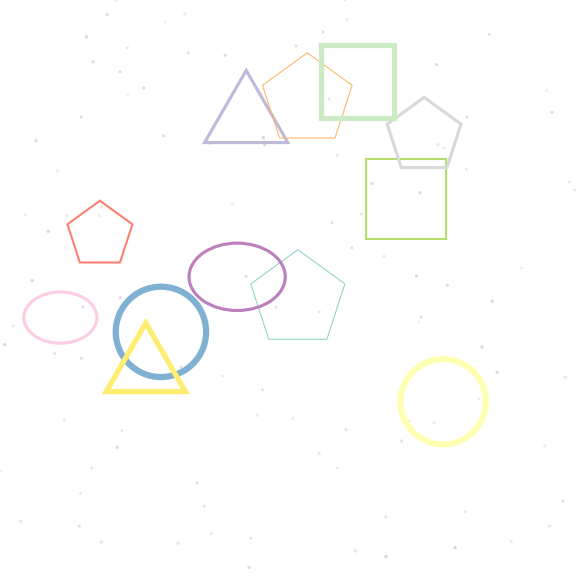[{"shape": "pentagon", "thickness": 0.5, "radius": 0.43, "center": [0.516, 0.481]}, {"shape": "circle", "thickness": 3, "radius": 0.37, "center": [0.767, 0.303]}, {"shape": "triangle", "thickness": 1.5, "radius": 0.42, "center": [0.426, 0.794]}, {"shape": "pentagon", "thickness": 1, "radius": 0.3, "center": [0.173, 0.592]}, {"shape": "circle", "thickness": 3, "radius": 0.39, "center": [0.279, 0.424]}, {"shape": "pentagon", "thickness": 0.5, "radius": 0.41, "center": [0.532, 0.826]}, {"shape": "square", "thickness": 1, "radius": 0.35, "center": [0.703, 0.654]}, {"shape": "oval", "thickness": 1.5, "radius": 0.32, "center": [0.105, 0.449]}, {"shape": "pentagon", "thickness": 1.5, "radius": 0.34, "center": [0.734, 0.763]}, {"shape": "oval", "thickness": 1.5, "radius": 0.42, "center": [0.411, 0.52]}, {"shape": "square", "thickness": 2.5, "radius": 0.32, "center": [0.618, 0.859]}, {"shape": "triangle", "thickness": 2.5, "radius": 0.4, "center": [0.252, 0.361]}]